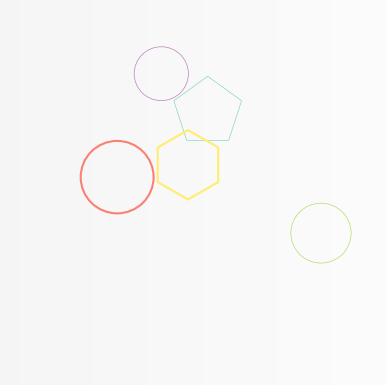[{"shape": "pentagon", "thickness": 0.5, "radius": 0.46, "center": [0.536, 0.71]}, {"shape": "circle", "thickness": 1.5, "radius": 0.47, "center": [0.302, 0.54]}, {"shape": "circle", "thickness": 0.5, "radius": 0.39, "center": [0.828, 0.394]}, {"shape": "circle", "thickness": 0.5, "radius": 0.35, "center": [0.416, 0.809]}, {"shape": "hexagon", "thickness": 1.5, "radius": 0.45, "center": [0.485, 0.572]}]